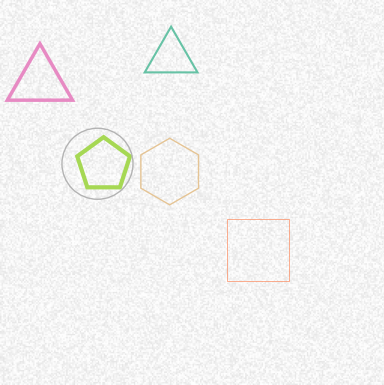[{"shape": "triangle", "thickness": 1.5, "radius": 0.4, "center": [0.444, 0.852]}, {"shape": "square", "thickness": 0.5, "radius": 0.4, "center": [0.669, 0.351]}, {"shape": "triangle", "thickness": 2.5, "radius": 0.49, "center": [0.104, 0.789]}, {"shape": "pentagon", "thickness": 3, "radius": 0.36, "center": [0.269, 0.572]}, {"shape": "hexagon", "thickness": 1, "radius": 0.43, "center": [0.441, 0.554]}, {"shape": "circle", "thickness": 1, "radius": 0.46, "center": [0.253, 0.575]}]